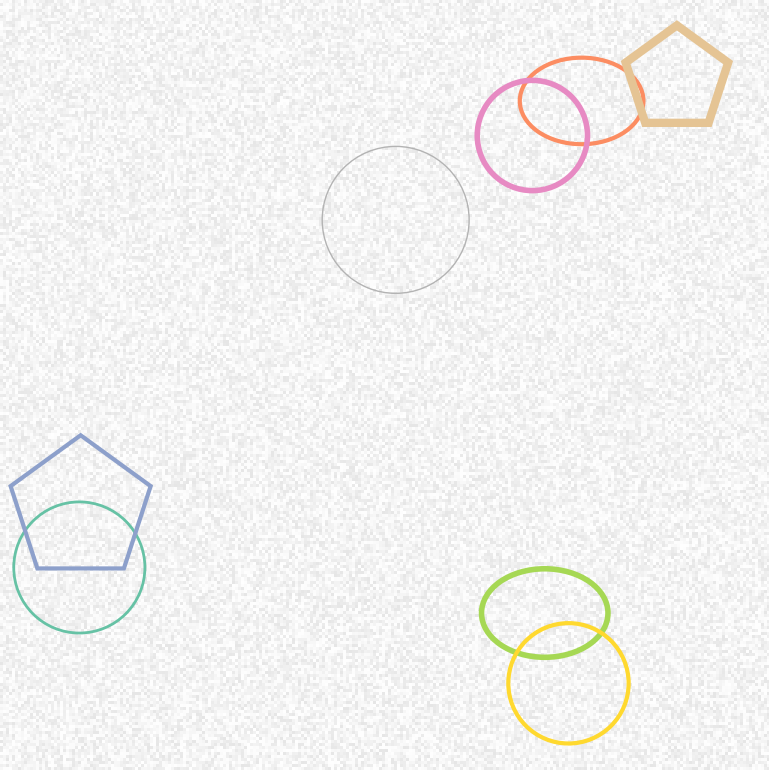[{"shape": "circle", "thickness": 1, "radius": 0.43, "center": [0.103, 0.263]}, {"shape": "oval", "thickness": 1.5, "radius": 0.4, "center": [0.755, 0.869]}, {"shape": "pentagon", "thickness": 1.5, "radius": 0.48, "center": [0.105, 0.339]}, {"shape": "circle", "thickness": 2, "radius": 0.36, "center": [0.691, 0.824]}, {"shape": "oval", "thickness": 2, "radius": 0.41, "center": [0.707, 0.204]}, {"shape": "circle", "thickness": 1.5, "radius": 0.39, "center": [0.738, 0.113]}, {"shape": "pentagon", "thickness": 3, "radius": 0.35, "center": [0.879, 0.897]}, {"shape": "circle", "thickness": 0.5, "radius": 0.48, "center": [0.514, 0.714]}]